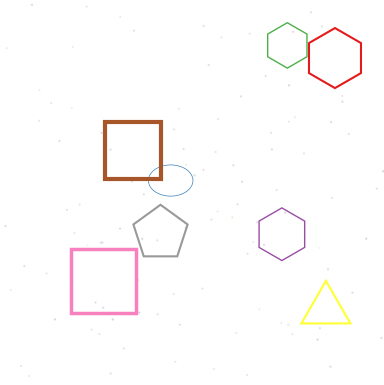[{"shape": "hexagon", "thickness": 1.5, "radius": 0.39, "center": [0.87, 0.849]}, {"shape": "oval", "thickness": 0.5, "radius": 0.29, "center": [0.443, 0.531]}, {"shape": "hexagon", "thickness": 1, "radius": 0.29, "center": [0.746, 0.882]}, {"shape": "hexagon", "thickness": 1, "radius": 0.34, "center": [0.732, 0.392]}, {"shape": "triangle", "thickness": 1.5, "radius": 0.37, "center": [0.847, 0.197]}, {"shape": "square", "thickness": 3, "radius": 0.37, "center": [0.345, 0.609]}, {"shape": "square", "thickness": 2.5, "radius": 0.42, "center": [0.268, 0.27]}, {"shape": "pentagon", "thickness": 1.5, "radius": 0.37, "center": [0.417, 0.394]}]